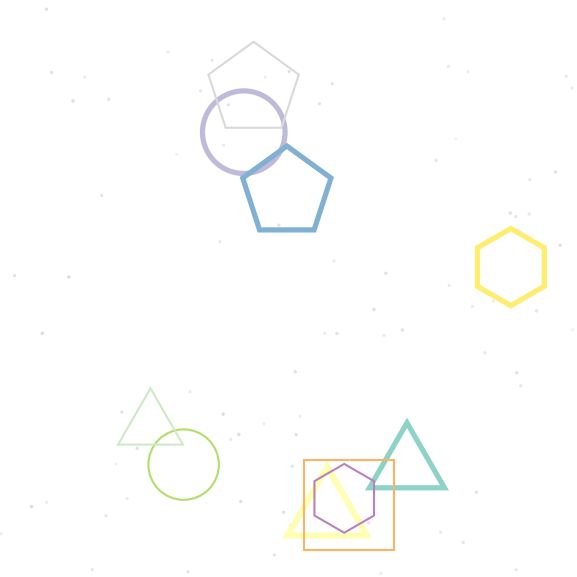[{"shape": "triangle", "thickness": 2.5, "radius": 0.37, "center": [0.705, 0.192]}, {"shape": "triangle", "thickness": 3, "radius": 0.4, "center": [0.567, 0.112]}, {"shape": "circle", "thickness": 2.5, "radius": 0.36, "center": [0.422, 0.77]}, {"shape": "pentagon", "thickness": 2.5, "radius": 0.4, "center": [0.497, 0.666]}, {"shape": "square", "thickness": 1, "radius": 0.39, "center": [0.604, 0.124]}, {"shape": "circle", "thickness": 1, "radius": 0.3, "center": [0.318, 0.195]}, {"shape": "pentagon", "thickness": 1, "radius": 0.41, "center": [0.439, 0.844]}, {"shape": "hexagon", "thickness": 1, "radius": 0.3, "center": [0.596, 0.136]}, {"shape": "triangle", "thickness": 1, "radius": 0.32, "center": [0.261, 0.262]}, {"shape": "hexagon", "thickness": 2.5, "radius": 0.33, "center": [0.885, 0.537]}]